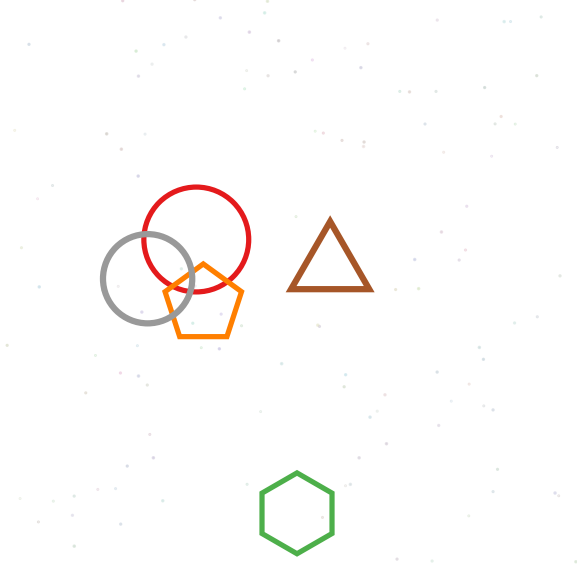[{"shape": "circle", "thickness": 2.5, "radius": 0.45, "center": [0.34, 0.584]}, {"shape": "hexagon", "thickness": 2.5, "radius": 0.35, "center": [0.514, 0.11]}, {"shape": "pentagon", "thickness": 2.5, "radius": 0.35, "center": [0.352, 0.472]}, {"shape": "triangle", "thickness": 3, "radius": 0.39, "center": [0.572, 0.537]}, {"shape": "circle", "thickness": 3, "radius": 0.39, "center": [0.256, 0.516]}]